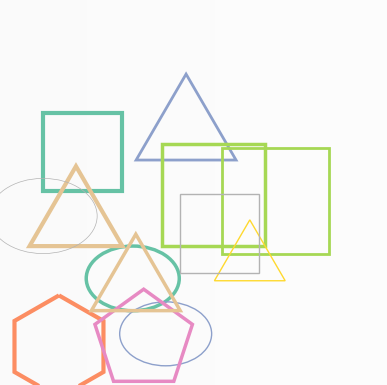[{"shape": "oval", "thickness": 2.5, "radius": 0.6, "center": [0.343, 0.277]}, {"shape": "square", "thickness": 3, "radius": 0.51, "center": [0.213, 0.606]}, {"shape": "hexagon", "thickness": 3, "radius": 0.66, "center": [0.152, 0.1]}, {"shape": "oval", "thickness": 1, "radius": 0.59, "center": [0.428, 0.133]}, {"shape": "triangle", "thickness": 2, "radius": 0.74, "center": [0.48, 0.659]}, {"shape": "pentagon", "thickness": 2.5, "radius": 0.66, "center": [0.371, 0.117]}, {"shape": "square", "thickness": 2, "radius": 0.69, "center": [0.711, 0.478]}, {"shape": "square", "thickness": 2.5, "radius": 0.66, "center": [0.551, 0.494]}, {"shape": "triangle", "thickness": 1, "radius": 0.53, "center": [0.645, 0.323]}, {"shape": "triangle", "thickness": 2.5, "radius": 0.66, "center": [0.35, 0.259]}, {"shape": "triangle", "thickness": 3, "radius": 0.69, "center": [0.196, 0.43]}, {"shape": "oval", "thickness": 0.5, "radius": 0.7, "center": [0.111, 0.439]}, {"shape": "square", "thickness": 1, "radius": 0.51, "center": [0.566, 0.393]}]